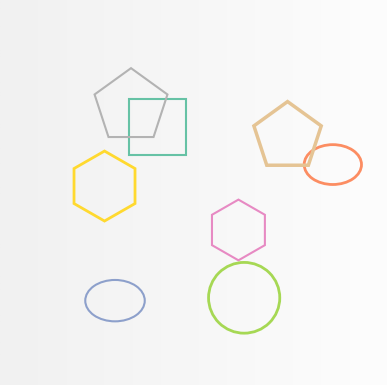[{"shape": "square", "thickness": 1.5, "radius": 0.36, "center": [0.406, 0.671]}, {"shape": "oval", "thickness": 2, "radius": 0.37, "center": [0.859, 0.573]}, {"shape": "oval", "thickness": 1.5, "radius": 0.38, "center": [0.297, 0.219]}, {"shape": "hexagon", "thickness": 1.5, "radius": 0.39, "center": [0.615, 0.403]}, {"shape": "circle", "thickness": 2, "radius": 0.46, "center": [0.63, 0.227]}, {"shape": "hexagon", "thickness": 2, "radius": 0.45, "center": [0.27, 0.517]}, {"shape": "pentagon", "thickness": 2.5, "radius": 0.46, "center": [0.742, 0.645]}, {"shape": "pentagon", "thickness": 1.5, "radius": 0.49, "center": [0.338, 0.724]}]